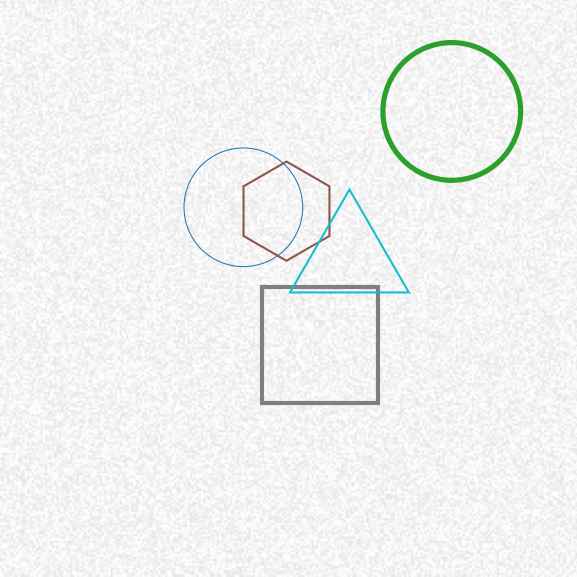[{"shape": "circle", "thickness": 0.5, "radius": 0.51, "center": [0.421, 0.64]}, {"shape": "circle", "thickness": 2.5, "radius": 0.6, "center": [0.782, 0.806]}, {"shape": "hexagon", "thickness": 1, "radius": 0.43, "center": [0.496, 0.634]}, {"shape": "square", "thickness": 2, "radius": 0.5, "center": [0.554, 0.402]}, {"shape": "triangle", "thickness": 1, "radius": 0.59, "center": [0.605, 0.552]}]